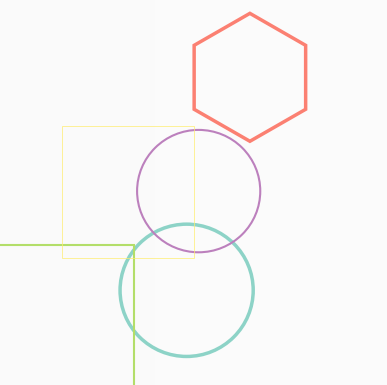[{"shape": "circle", "thickness": 2.5, "radius": 0.86, "center": [0.482, 0.246]}, {"shape": "hexagon", "thickness": 2.5, "radius": 0.83, "center": [0.645, 0.799]}, {"shape": "square", "thickness": 1.5, "radius": 0.94, "center": [0.159, 0.175]}, {"shape": "circle", "thickness": 1.5, "radius": 0.79, "center": [0.513, 0.504]}, {"shape": "square", "thickness": 0.5, "radius": 0.85, "center": [0.33, 0.501]}]